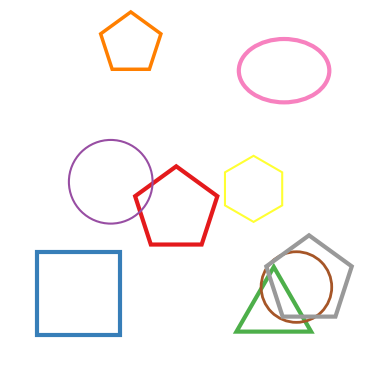[{"shape": "pentagon", "thickness": 3, "radius": 0.56, "center": [0.458, 0.456]}, {"shape": "square", "thickness": 3, "radius": 0.54, "center": [0.205, 0.238]}, {"shape": "triangle", "thickness": 3, "radius": 0.56, "center": [0.711, 0.195]}, {"shape": "circle", "thickness": 1.5, "radius": 0.54, "center": [0.288, 0.528]}, {"shape": "pentagon", "thickness": 2.5, "radius": 0.41, "center": [0.34, 0.887]}, {"shape": "hexagon", "thickness": 1.5, "radius": 0.43, "center": [0.659, 0.509]}, {"shape": "circle", "thickness": 2, "radius": 0.46, "center": [0.77, 0.254]}, {"shape": "oval", "thickness": 3, "radius": 0.59, "center": [0.738, 0.816]}, {"shape": "pentagon", "thickness": 3, "radius": 0.58, "center": [0.803, 0.272]}]